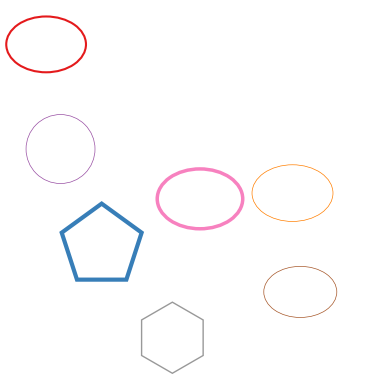[{"shape": "oval", "thickness": 1.5, "radius": 0.52, "center": [0.12, 0.885]}, {"shape": "pentagon", "thickness": 3, "radius": 0.55, "center": [0.264, 0.362]}, {"shape": "circle", "thickness": 0.5, "radius": 0.45, "center": [0.157, 0.613]}, {"shape": "oval", "thickness": 0.5, "radius": 0.53, "center": [0.76, 0.498]}, {"shape": "oval", "thickness": 0.5, "radius": 0.47, "center": [0.78, 0.242]}, {"shape": "oval", "thickness": 2.5, "radius": 0.56, "center": [0.519, 0.484]}, {"shape": "hexagon", "thickness": 1, "radius": 0.46, "center": [0.448, 0.123]}]